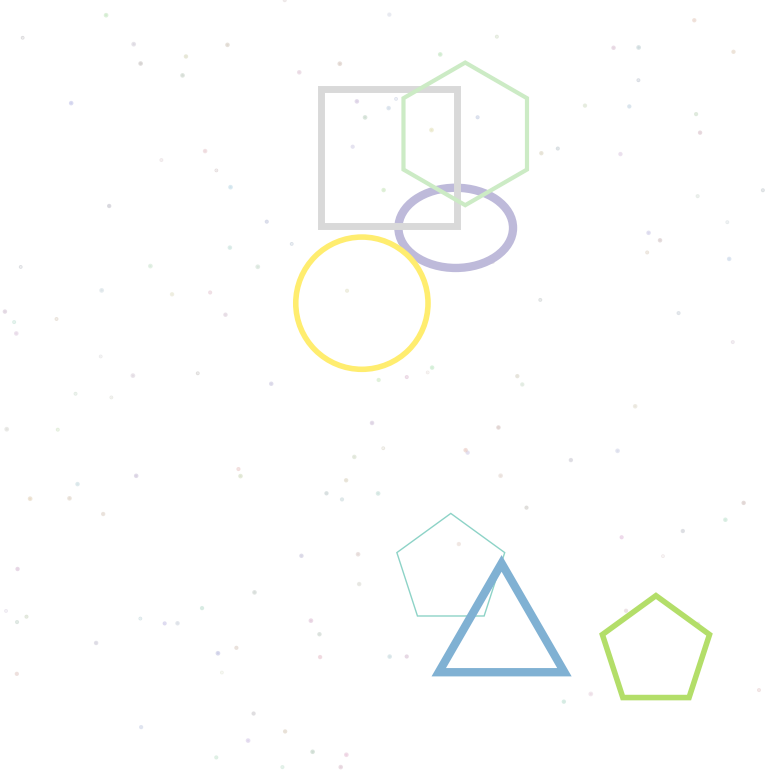[{"shape": "pentagon", "thickness": 0.5, "radius": 0.37, "center": [0.585, 0.26]}, {"shape": "oval", "thickness": 3, "radius": 0.37, "center": [0.592, 0.704]}, {"shape": "triangle", "thickness": 3, "radius": 0.47, "center": [0.651, 0.174]}, {"shape": "pentagon", "thickness": 2, "radius": 0.37, "center": [0.852, 0.153]}, {"shape": "square", "thickness": 2.5, "radius": 0.44, "center": [0.505, 0.795]}, {"shape": "hexagon", "thickness": 1.5, "radius": 0.46, "center": [0.604, 0.826]}, {"shape": "circle", "thickness": 2, "radius": 0.43, "center": [0.47, 0.606]}]